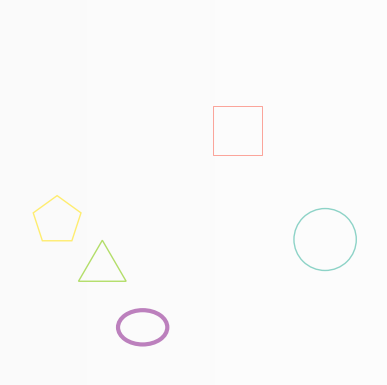[{"shape": "circle", "thickness": 1, "radius": 0.4, "center": [0.839, 0.378]}, {"shape": "square", "thickness": 0.5, "radius": 0.32, "center": [0.614, 0.662]}, {"shape": "triangle", "thickness": 1, "radius": 0.36, "center": [0.264, 0.305]}, {"shape": "oval", "thickness": 3, "radius": 0.32, "center": [0.368, 0.15]}, {"shape": "pentagon", "thickness": 1, "radius": 0.32, "center": [0.147, 0.427]}]